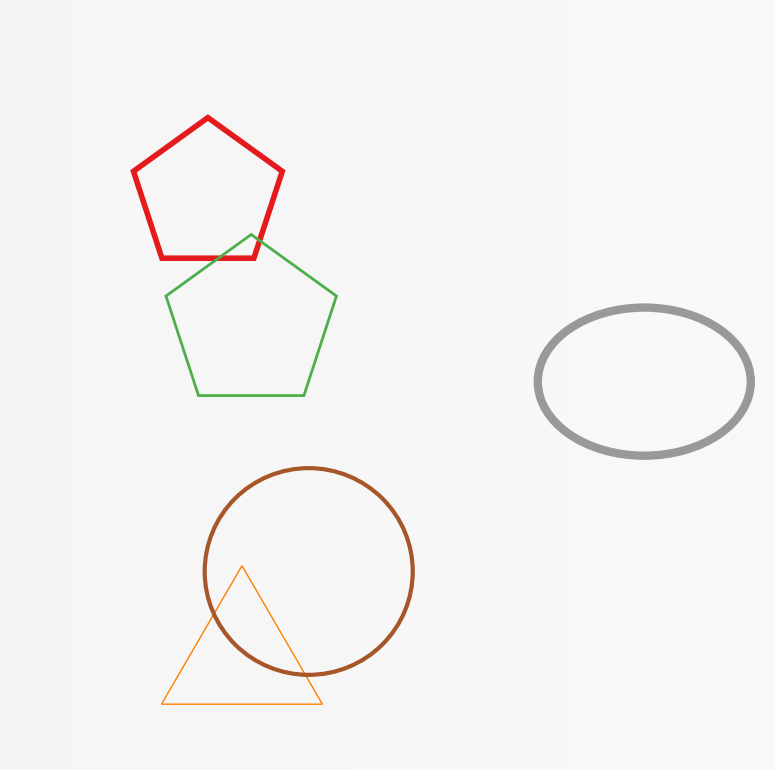[{"shape": "pentagon", "thickness": 2, "radius": 0.5, "center": [0.268, 0.746]}, {"shape": "pentagon", "thickness": 1, "radius": 0.58, "center": [0.324, 0.58]}, {"shape": "triangle", "thickness": 0.5, "radius": 0.6, "center": [0.312, 0.145]}, {"shape": "circle", "thickness": 1.5, "radius": 0.67, "center": [0.398, 0.258]}, {"shape": "oval", "thickness": 3, "radius": 0.69, "center": [0.831, 0.504]}]